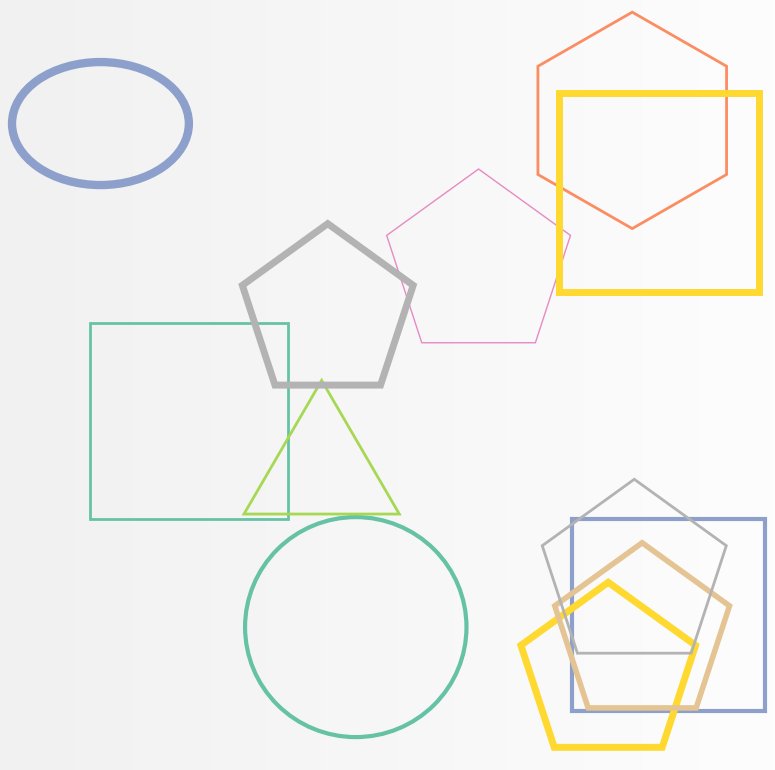[{"shape": "square", "thickness": 1, "radius": 0.64, "center": [0.244, 0.453]}, {"shape": "circle", "thickness": 1.5, "radius": 0.71, "center": [0.459, 0.186]}, {"shape": "hexagon", "thickness": 1, "radius": 0.7, "center": [0.816, 0.844]}, {"shape": "square", "thickness": 1.5, "radius": 0.62, "center": [0.862, 0.201]}, {"shape": "oval", "thickness": 3, "radius": 0.57, "center": [0.13, 0.84]}, {"shape": "pentagon", "thickness": 0.5, "radius": 0.62, "center": [0.618, 0.656]}, {"shape": "triangle", "thickness": 1, "radius": 0.58, "center": [0.415, 0.39]}, {"shape": "square", "thickness": 2.5, "radius": 0.64, "center": [0.85, 0.75]}, {"shape": "pentagon", "thickness": 2.5, "radius": 0.59, "center": [0.785, 0.125]}, {"shape": "pentagon", "thickness": 2, "radius": 0.59, "center": [0.829, 0.177]}, {"shape": "pentagon", "thickness": 2.5, "radius": 0.58, "center": [0.423, 0.594]}, {"shape": "pentagon", "thickness": 1, "radius": 0.62, "center": [0.818, 0.253]}]